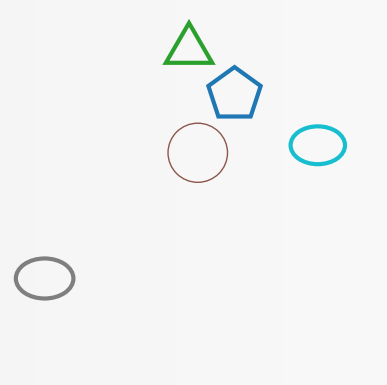[{"shape": "pentagon", "thickness": 3, "radius": 0.35, "center": [0.605, 0.755]}, {"shape": "triangle", "thickness": 3, "radius": 0.34, "center": [0.488, 0.871]}, {"shape": "circle", "thickness": 1, "radius": 0.38, "center": [0.51, 0.603]}, {"shape": "oval", "thickness": 3, "radius": 0.37, "center": [0.115, 0.277]}, {"shape": "oval", "thickness": 3, "radius": 0.35, "center": [0.82, 0.623]}]